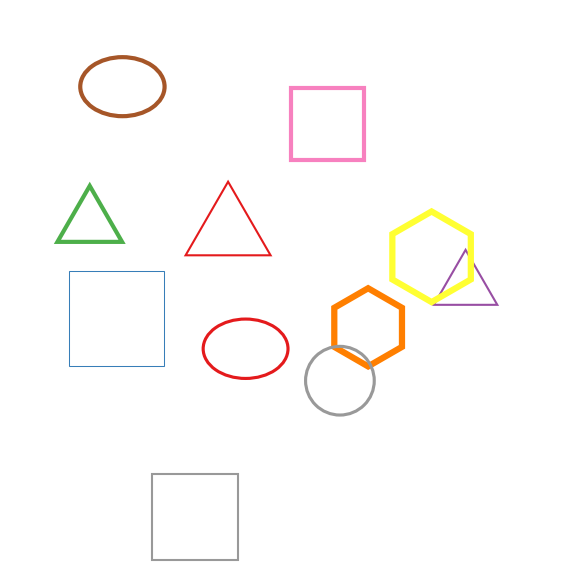[{"shape": "oval", "thickness": 1.5, "radius": 0.37, "center": [0.425, 0.395]}, {"shape": "triangle", "thickness": 1, "radius": 0.42, "center": [0.395, 0.6]}, {"shape": "square", "thickness": 0.5, "radius": 0.41, "center": [0.201, 0.448]}, {"shape": "triangle", "thickness": 2, "radius": 0.32, "center": [0.155, 0.613]}, {"shape": "triangle", "thickness": 1, "radius": 0.32, "center": [0.806, 0.503]}, {"shape": "hexagon", "thickness": 3, "radius": 0.34, "center": [0.637, 0.432]}, {"shape": "hexagon", "thickness": 3, "radius": 0.39, "center": [0.747, 0.554]}, {"shape": "oval", "thickness": 2, "radius": 0.37, "center": [0.212, 0.849]}, {"shape": "square", "thickness": 2, "radius": 0.31, "center": [0.567, 0.784]}, {"shape": "circle", "thickness": 1.5, "radius": 0.3, "center": [0.589, 0.34]}, {"shape": "square", "thickness": 1, "radius": 0.37, "center": [0.338, 0.104]}]